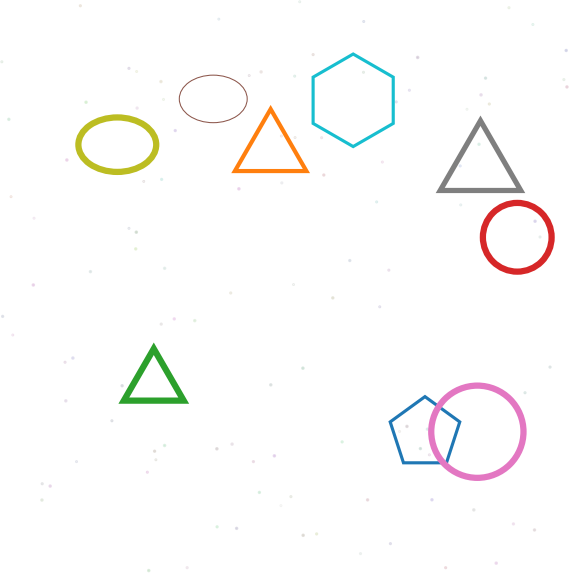[{"shape": "pentagon", "thickness": 1.5, "radius": 0.32, "center": [0.736, 0.249]}, {"shape": "triangle", "thickness": 2, "radius": 0.36, "center": [0.469, 0.739]}, {"shape": "triangle", "thickness": 3, "radius": 0.3, "center": [0.266, 0.335]}, {"shape": "circle", "thickness": 3, "radius": 0.3, "center": [0.896, 0.588]}, {"shape": "oval", "thickness": 0.5, "radius": 0.29, "center": [0.369, 0.828]}, {"shape": "circle", "thickness": 3, "radius": 0.4, "center": [0.827, 0.252]}, {"shape": "triangle", "thickness": 2.5, "radius": 0.4, "center": [0.832, 0.71]}, {"shape": "oval", "thickness": 3, "radius": 0.34, "center": [0.203, 0.749]}, {"shape": "hexagon", "thickness": 1.5, "radius": 0.4, "center": [0.612, 0.825]}]